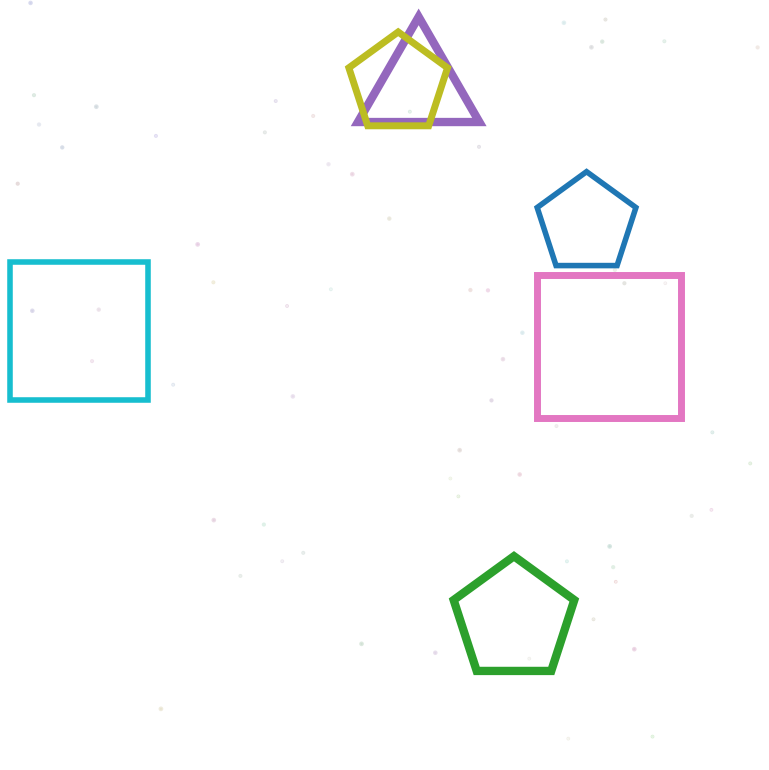[{"shape": "pentagon", "thickness": 2, "radius": 0.34, "center": [0.762, 0.71]}, {"shape": "pentagon", "thickness": 3, "radius": 0.41, "center": [0.668, 0.195]}, {"shape": "triangle", "thickness": 3, "radius": 0.46, "center": [0.544, 0.887]}, {"shape": "square", "thickness": 2.5, "radius": 0.47, "center": [0.791, 0.55]}, {"shape": "pentagon", "thickness": 2.5, "radius": 0.34, "center": [0.517, 0.891]}, {"shape": "square", "thickness": 2, "radius": 0.45, "center": [0.102, 0.57]}]